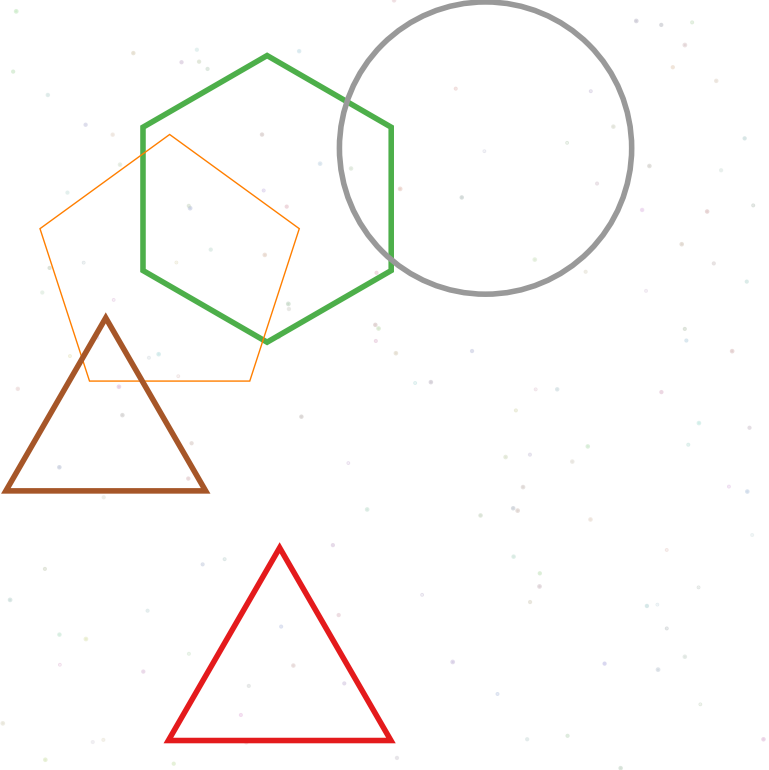[{"shape": "triangle", "thickness": 2, "radius": 0.83, "center": [0.363, 0.122]}, {"shape": "hexagon", "thickness": 2, "radius": 0.93, "center": [0.347, 0.742]}, {"shape": "pentagon", "thickness": 0.5, "radius": 0.89, "center": [0.22, 0.648]}, {"shape": "triangle", "thickness": 2, "radius": 0.75, "center": [0.137, 0.437]}, {"shape": "circle", "thickness": 2, "radius": 0.95, "center": [0.631, 0.808]}]